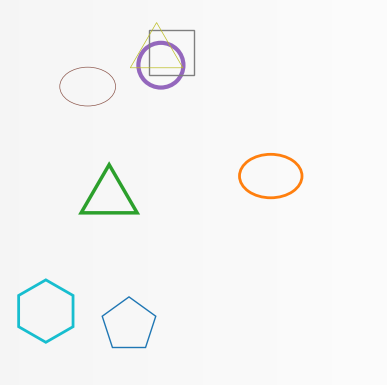[{"shape": "pentagon", "thickness": 1, "radius": 0.36, "center": [0.333, 0.156]}, {"shape": "oval", "thickness": 2, "radius": 0.4, "center": [0.699, 0.543]}, {"shape": "triangle", "thickness": 2.5, "radius": 0.42, "center": [0.282, 0.489]}, {"shape": "circle", "thickness": 3, "radius": 0.29, "center": [0.415, 0.831]}, {"shape": "oval", "thickness": 0.5, "radius": 0.36, "center": [0.226, 0.775]}, {"shape": "square", "thickness": 1, "radius": 0.29, "center": [0.443, 0.864]}, {"shape": "triangle", "thickness": 0.5, "radius": 0.39, "center": [0.404, 0.863]}, {"shape": "hexagon", "thickness": 2, "radius": 0.41, "center": [0.118, 0.192]}]